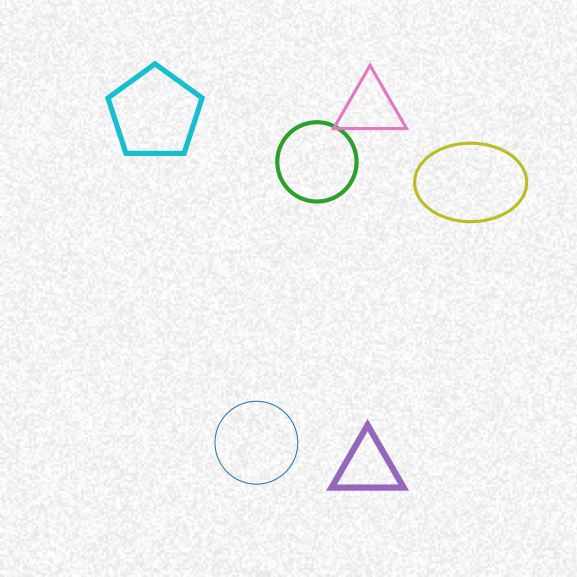[{"shape": "circle", "thickness": 0.5, "radius": 0.36, "center": [0.444, 0.233]}, {"shape": "circle", "thickness": 2, "radius": 0.34, "center": [0.549, 0.719]}, {"shape": "triangle", "thickness": 3, "radius": 0.36, "center": [0.637, 0.191]}, {"shape": "triangle", "thickness": 1.5, "radius": 0.36, "center": [0.641, 0.813]}, {"shape": "oval", "thickness": 1.5, "radius": 0.49, "center": [0.815, 0.683]}, {"shape": "pentagon", "thickness": 2.5, "radius": 0.43, "center": [0.268, 0.803]}]